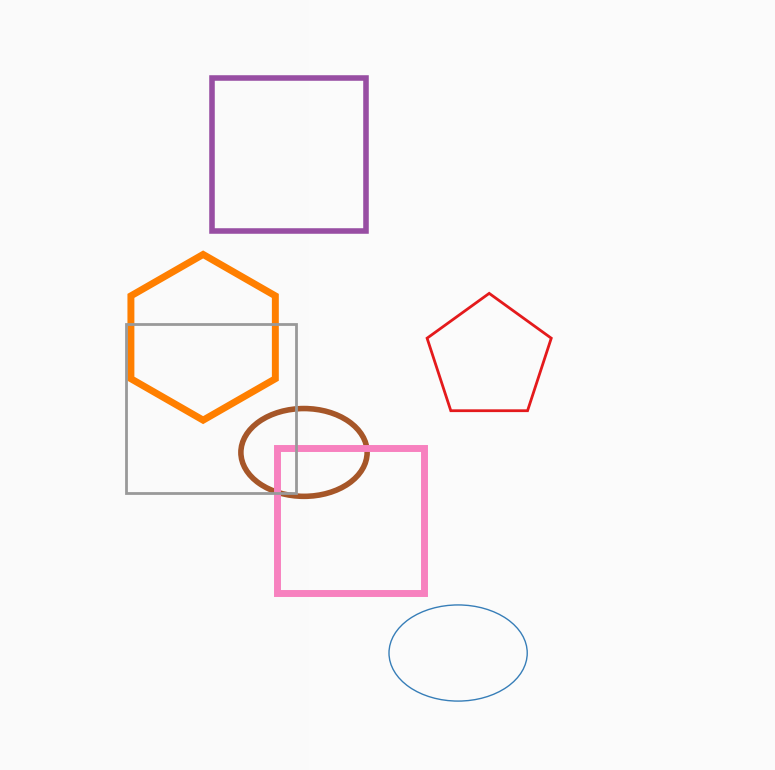[{"shape": "pentagon", "thickness": 1, "radius": 0.42, "center": [0.631, 0.535]}, {"shape": "oval", "thickness": 0.5, "radius": 0.45, "center": [0.591, 0.152]}, {"shape": "square", "thickness": 2, "radius": 0.5, "center": [0.373, 0.799]}, {"shape": "hexagon", "thickness": 2.5, "radius": 0.54, "center": [0.262, 0.562]}, {"shape": "oval", "thickness": 2, "radius": 0.41, "center": [0.392, 0.412]}, {"shape": "square", "thickness": 2.5, "radius": 0.47, "center": [0.452, 0.324]}, {"shape": "square", "thickness": 1, "radius": 0.55, "center": [0.272, 0.469]}]